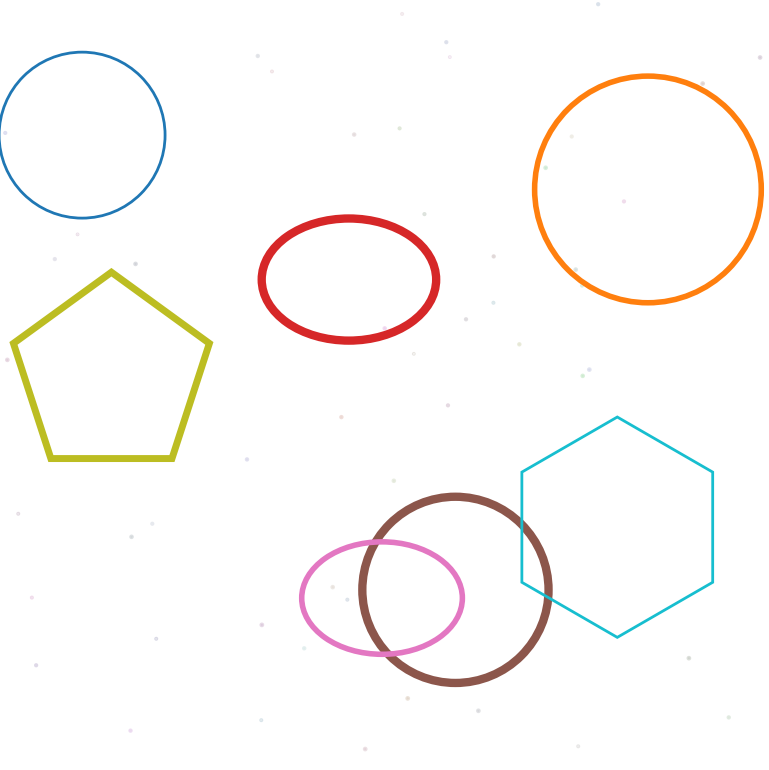[{"shape": "circle", "thickness": 1, "radius": 0.54, "center": [0.107, 0.825]}, {"shape": "circle", "thickness": 2, "radius": 0.74, "center": [0.841, 0.754]}, {"shape": "oval", "thickness": 3, "radius": 0.57, "center": [0.453, 0.637]}, {"shape": "circle", "thickness": 3, "radius": 0.6, "center": [0.591, 0.234]}, {"shape": "oval", "thickness": 2, "radius": 0.52, "center": [0.496, 0.223]}, {"shape": "pentagon", "thickness": 2.5, "radius": 0.67, "center": [0.145, 0.513]}, {"shape": "hexagon", "thickness": 1, "radius": 0.72, "center": [0.802, 0.315]}]